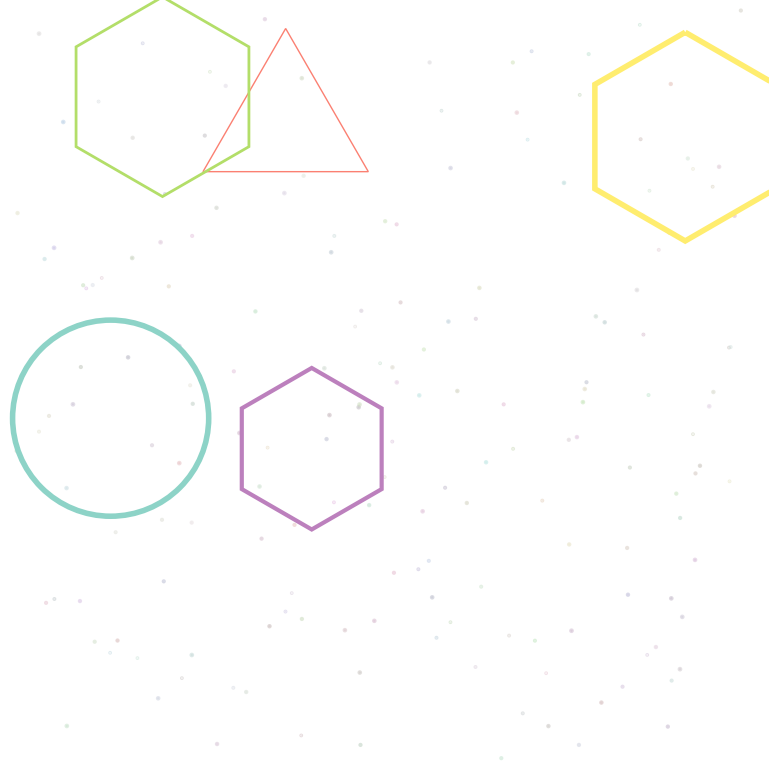[{"shape": "circle", "thickness": 2, "radius": 0.64, "center": [0.144, 0.457]}, {"shape": "triangle", "thickness": 0.5, "radius": 0.62, "center": [0.371, 0.839]}, {"shape": "hexagon", "thickness": 1, "radius": 0.65, "center": [0.211, 0.874]}, {"shape": "hexagon", "thickness": 1.5, "radius": 0.52, "center": [0.405, 0.417]}, {"shape": "hexagon", "thickness": 2, "radius": 0.68, "center": [0.89, 0.823]}]